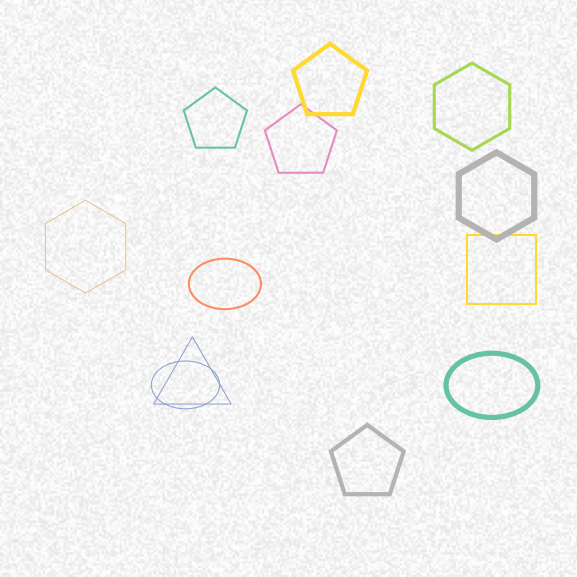[{"shape": "pentagon", "thickness": 1, "radius": 0.29, "center": [0.373, 0.79]}, {"shape": "oval", "thickness": 2.5, "radius": 0.4, "center": [0.852, 0.332]}, {"shape": "oval", "thickness": 1, "radius": 0.31, "center": [0.389, 0.508]}, {"shape": "triangle", "thickness": 0.5, "radius": 0.39, "center": [0.333, 0.338]}, {"shape": "oval", "thickness": 0.5, "radius": 0.3, "center": [0.321, 0.333]}, {"shape": "pentagon", "thickness": 1, "radius": 0.33, "center": [0.521, 0.753]}, {"shape": "hexagon", "thickness": 1.5, "radius": 0.38, "center": [0.817, 0.814]}, {"shape": "pentagon", "thickness": 2, "radius": 0.34, "center": [0.572, 0.856]}, {"shape": "square", "thickness": 1, "radius": 0.3, "center": [0.869, 0.532]}, {"shape": "hexagon", "thickness": 0.5, "radius": 0.4, "center": [0.148, 0.572]}, {"shape": "pentagon", "thickness": 2, "radius": 0.33, "center": [0.636, 0.197]}, {"shape": "hexagon", "thickness": 3, "radius": 0.38, "center": [0.86, 0.66]}]